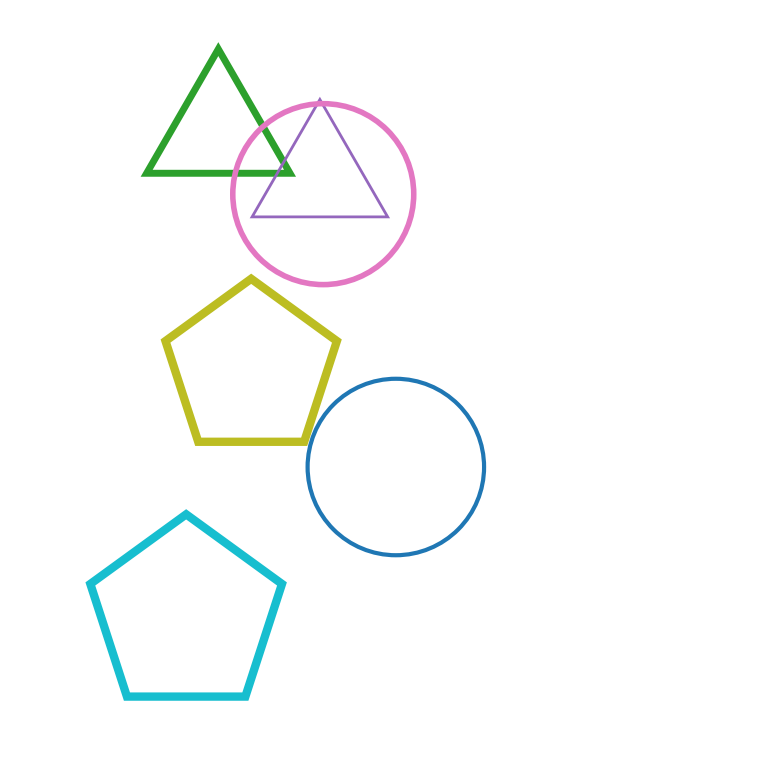[{"shape": "circle", "thickness": 1.5, "radius": 0.57, "center": [0.514, 0.394]}, {"shape": "triangle", "thickness": 2.5, "radius": 0.54, "center": [0.284, 0.829]}, {"shape": "triangle", "thickness": 1, "radius": 0.51, "center": [0.415, 0.769]}, {"shape": "circle", "thickness": 2, "radius": 0.59, "center": [0.42, 0.748]}, {"shape": "pentagon", "thickness": 3, "radius": 0.59, "center": [0.326, 0.521]}, {"shape": "pentagon", "thickness": 3, "radius": 0.65, "center": [0.242, 0.201]}]